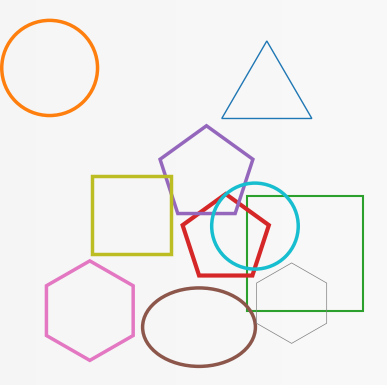[{"shape": "triangle", "thickness": 1, "radius": 0.67, "center": [0.689, 0.759]}, {"shape": "circle", "thickness": 2.5, "radius": 0.62, "center": [0.128, 0.824]}, {"shape": "square", "thickness": 1.5, "radius": 0.75, "center": [0.787, 0.342]}, {"shape": "pentagon", "thickness": 3, "radius": 0.59, "center": [0.583, 0.379]}, {"shape": "pentagon", "thickness": 2.5, "radius": 0.63, "center": [0.533, 0.547]}, {"shape": "oval", "thickness": 2.5, "radius": 0.73, "center": [0.514, 0.15]}, {"shape": "hexagon", "thickness": 2.5, "radius": 0.65, "center": [0.232, 0.193]}, {"shape": "hexagon", "thickness": 0.5, "radius": 0.52, "center": [0.753, 0.213]}, {"shape": "square", "thickness": 2.5, "radius": 0.51, "center": [0.34, 0.441]}, {"shape": "circle", "thickness": 2.5, "radius": 0.56, "center": [0.658, 0.413]}]